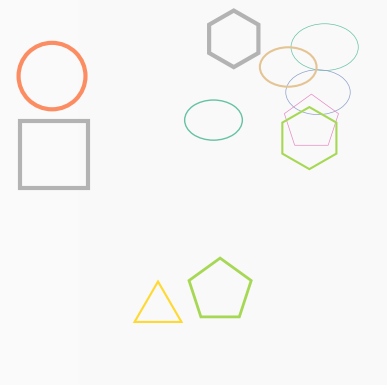[{"shape": "oval", "thickness": 1, "radius": 0.37, "center": [0.551, 0.688]}, {"shape": "oval", "thickness": 0.5, "radius": 0.43, "center": [0.838, 0.878]}, {"shape": "circle", "thickness": 3, "radius": 0.43, "center": [0.134, 0.802]}, {"shape": "oval", "thickness": 0.5, "radius": 0.42, "center": [0.821, 0.76]}, {"shape": "pentagon", "thickness": 0.5, "radius": 0.37, "center": [0.804, 0.682]}, {"shape": "pentagon", "thickness": 2, "radius": 0.42, "center": [0.568, 0.245]}, {"shape": "hexagon", "thickness": 1.5, "radius": 0.4, "center": [0.798, 0.641]}, {"shape": "triangle", "thickness": 1.5, "radius": 0.35, "center": [0.408, 0.199]}, {"shape": "oval", "thickness": 1.5, "radius": 0.37, "center": [0.744, 0.826]}, {"shape": "square", "thickness": 3, "radius": 0.44, "center": [0.14, 0.599]}, {"shape": "hexagon", "thickness": 3, "radius": 0.37, "center": [0.603, 0.899]}]